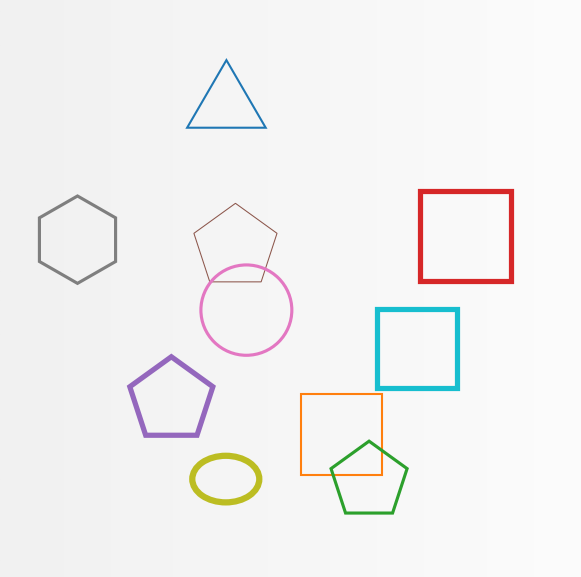[{"shape": "triangle", "thickness": 1, "radius": 0.39, "center": [0.39, 0.817]}, {"shape": "square", "thickness": 1, "radius": 0.35, "center": [0.588, 0.247]}, {"shape": "pentagon", "thickness": 1.5, "radius": 0.34, "center": [0.635, 0.166]}, {"shape": "square", "thickness": 2.5, "radius": 0.39, "center": [0.8, 0.59]}, {"shape": "pentagon", "thickness": 2.5, "radius": 0.38, "center": [0.295, 0.306]}, {"shape": "pentagon", "thickness": 0.5, "radius": 0.38, "center": [0.405, 0.572]}, {"shape": "circle", "thickness": 1.5, "radius": 0.39, "center": [0.424, 0.462]}, {"shape": "hexagon", "thickness": 1.5, "radius": 0.38, "center": [0.133, 0.584]}, {"shape": "oval", "thickness": 3, "radius": 0.29, "center": [0.388, 0.17]}, {"shape": "square", "thickness": 2.5, "radius": 0.34, "center": [0.717, 0.396]}]